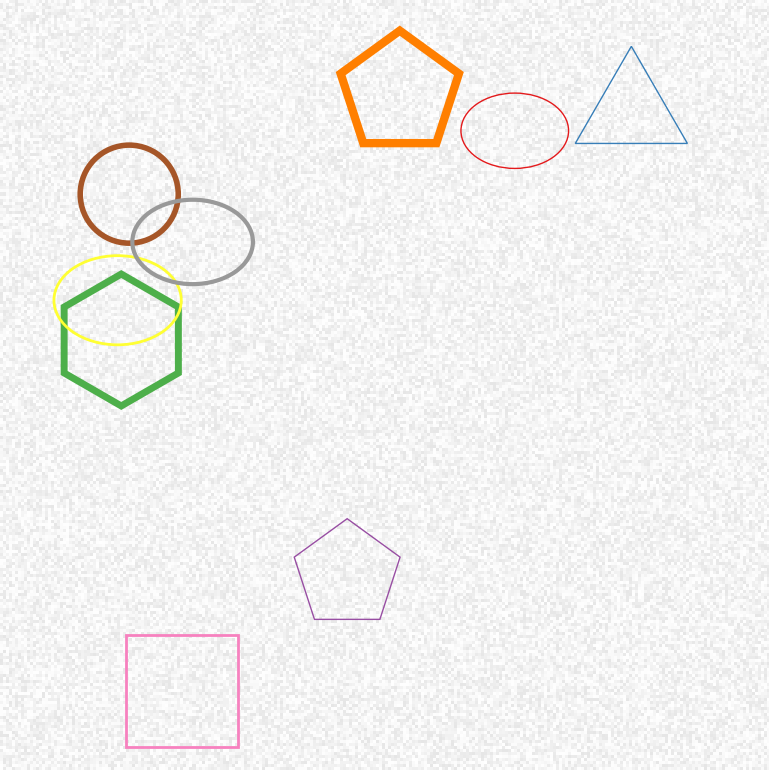[{"shape": "oval", "thickness": 0.5, "radius": 0.35, "center": [0.669, 0.83]}, {"shape": "triangle", "thickness": 0.5, "radius": 0.42, "center": [0.82, 0.856]}, {"shape": "hexagon", "thickness": 2.5, "radius": 0.43, "center": [0.157, 0.558]}, {"shape": "pentagon", "thickness": 0.5, "radius": 0.36, "center": [0.451, 0.254]}, {"shape": "pentagon", "thickness": 3, "radius": 0.4, "center": [0.519, 0.879]}, {"shape": "oval", "thickness": 1, "radius": 0.41, "center": [0.153, 0.61]}, {"shape": "circle", "thickness": 2, "radius": 0.32, "center": [0.168, 0.748]}, {"shape": "square", "thickness": 1, "radius": 0.36, "center": [0.236, 0.103]}, {"shape": "oval", "thickness": 1.5, "radius": 0.39, "center": [0.25, 0.686]}]